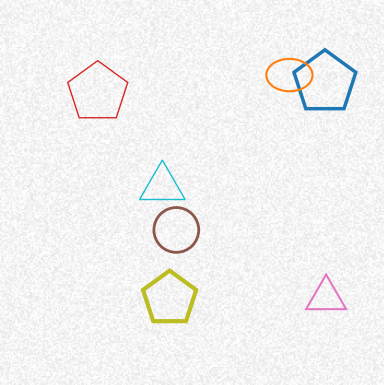[{"shape": "pentagon", "thickness": 2.5, "radius": 0.42, "center": [0.844, 0.786]}, {"shape": "oval", "thickness": 1.5, "radius": 0.3, "center": [0.752, 0.805]}, {"shape": "pentagon", "thickness": 1, "radius": 0.41, "center": [0.254, 0.76]}, {"shape": "circle", "thickness": 2, "radius": 0.29, "center": [0.458, 0.403]}, {"shape": "triangle", "thickness": 1.5, "radius": 0.3, "center": [0.847, 0.227]}, {"shape": "pentagon", "thickness": 3, "radius": 0.36, "center": [0.441, 0.225]}, {"shape": "triangle", "thickness": 1, "radius": 0.34, "center": [0.422, 0.516]}]